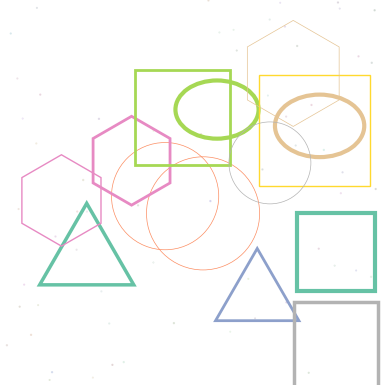[{"shape": "square", "thickness": 3, "radius": 0.5, "center": [0.873, 0.345]}, {"shape": "triangle", "thickness": 2.5, "radius": 0.71, "center": [0.225, 0.331]}, {"shape": "circle", "thickness": 0.5, "radius": 0.73, "center": [0.527, 0.446]}, {"shape": "circle", "thickness": 0.5, "radius": 0.7, "center": [0.429, 0.491]}, {"shape": "triangle", "thickness": 2, "radius": 0.63, "center": [0.668, 0.23]}, {"shape": "hexagon", "thickness": 1, "radius": 0.59, "center": [0.16, 0.479]}, {"shape": "hexagon", "thickness": 2, "radius": 0.58, "center": [0.342, 0.583]}, {"shape": "oval", "thickness": 3, "radius": 0.54, "center": [0.564, 0.715]}, {"shape": "square", "thickness": 2, "radius": 0.62, "center": [0.475, 0.695]}, {"shape": "square", "thickness": 1, "radius": 0.72, "center": [0.818, 0.661]}, {"shape": "oval", "thickness": 3, "radius": 0.58, "center": [0.83, 0.673]}, {"shape": "hexagon", "thickness": 0.5, "radius": 0.69, "center": [0.762, 0.809]}, {"shape": "circle", "thickness": 0.5, "radius": 0.53, "center": [0.701, 0.577]}, {"shape": "square", "thickness": 2.5, "radius": 0.54, "center": [0.873, 0.106]}]